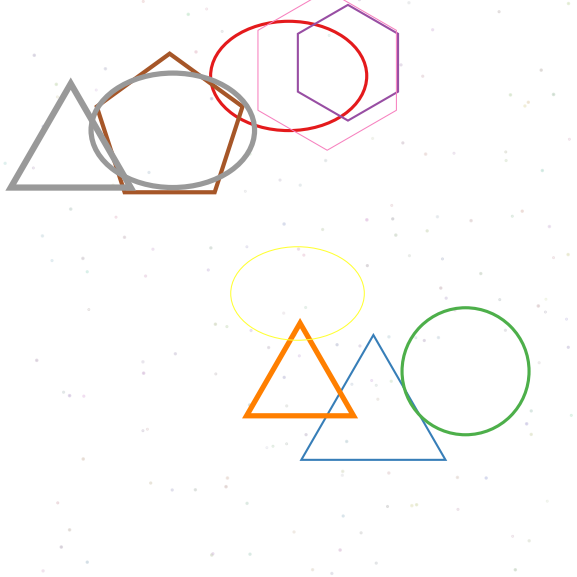[{"shape": "oval", "thickness": 1.5, "radius": 0.68, "center": [0.5, 0.868]}, {"shape": "triangle", "thickness": 1, "radius": 0.72, "center": [0.647, 0.275]}, {"shape": "circle", "thickness": 1.5, "radius": 0.55, "center": [0.806, 0.356]}, {"shape": "hexagon", "thickness": 1, "radius": 0.5, "center": [0.603, 0.891]}, {"shape": "triangle", "thickness": 2.5, "radius": 0.53, "center": [0.52, 0.333]}, {"shape": "oval", "thickness": 0.5, "radius": 0.58, "center": [0.515, 0.491]}, {"shape": "pentagon", "thickness": 2, "radius": 0.66, "center": [0.294, 0.774]}, {"shape": "hexagon", "thickness": 0.5, "radius": 0.69, "center": [0.567, 0.877]}, {"shape": "triangle", "thickness": 3, "radius": 0.6, "center": [0.123, 0.734]}, {"shape": "oval", "thickness": 2.5, "radius": 0.71, "center": [0.299, 0.773]}]